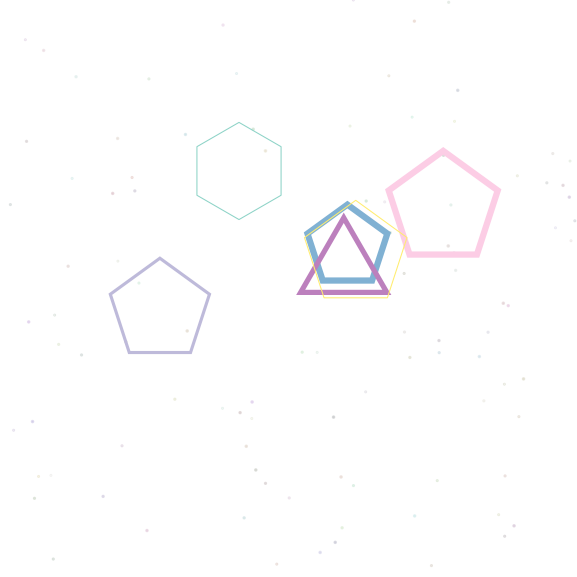[{"shape": "hexagon", "thickness": 0.5, "radius": 0.42, "center": [0.414, 0.703]}, {"shape": "pentagon", "thickness": 1.5, "radius": 0.45, "center": [0.277, 0.462]}, {"shape": "pentagon", "thickness": 3, "radius": 0.36, "center": [0.602, 0.572]}, {"shape": "pentagon", "thickness": 3, "radius": 0.5, "center": [0.767, 0.639]}, {"shape": "triangle", "thickness": 2.5, "radius": 0.43, "center": [0.595, 0.536]}, {"shape": "pentagon", "thickness": 0.5, "radius": 0.47, "center": [0.616, 0.559]}]